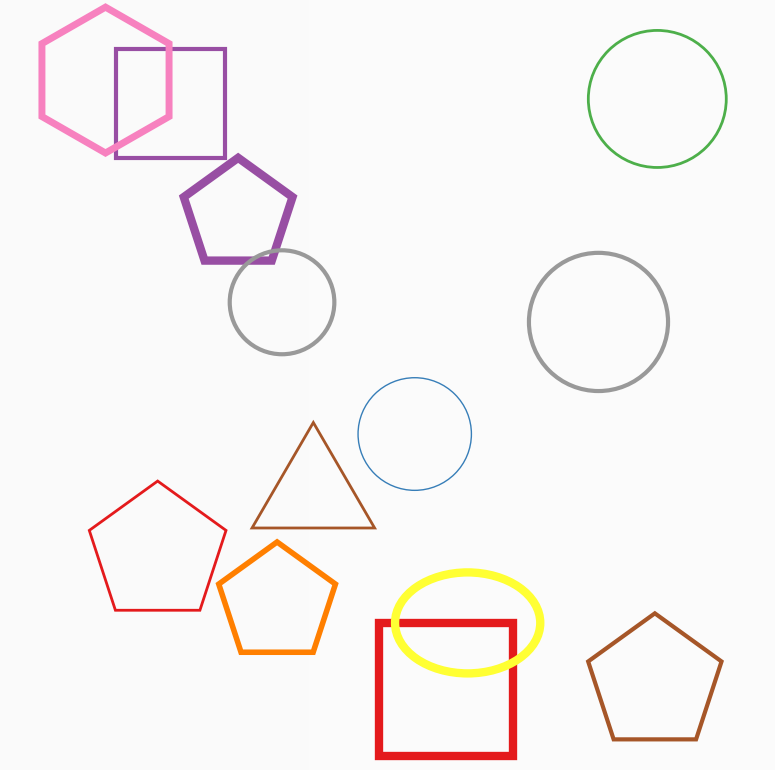[{"shape": "square", "thickness": 3, "radius": 0.43, "center": [0.575, 0.104]}, {"shape": "pentagon", "thickness": 1, "radius": 0.46, "center": [0.203, 0.282]}, {"shape": "circle", "thickness": 0.5, "radius": 0.37, "center": [0.535, 0.436]}, {"shape": "circle", "thickness": 1, "radius": 0.44, "center": [0.848, 0.872]}, {"shape": "square", "thickness": 1.5, "radius": 0.35, "center": [0.22, 0.866]}, {"shape": "pentagon", "thickness": 3, "radius": 0.37, "center": [0.307, 0.721]}, {"shape": "pentagon", "thickness": 2, "radius": 0.4, "center": [0.358, 0.217]}, {"shape": "oval", "thickness": 3, "radius": 0.47, "center": [0.603, 0.191]}, {"shape": "pentagon", "thickness": 1.5, "radius": 0.45, "center": [0.845, 0.113]}, {"shape": "triangle", "thickness": 1, "radius": 0.46, "center": [0.404, 0.36]}, {"shape": "hexagon", "thickness": 2.5, "radius": 0.47, "center": [0.136, 0.896]}, {"shape": "circle", "thickness": 1.5, "radius": 0.45, "center": [0.772, 0.582]}, {"shape": "circle", "thickness": 1.5, "radius": 0.34, "center": [0.364, 0.607]}]